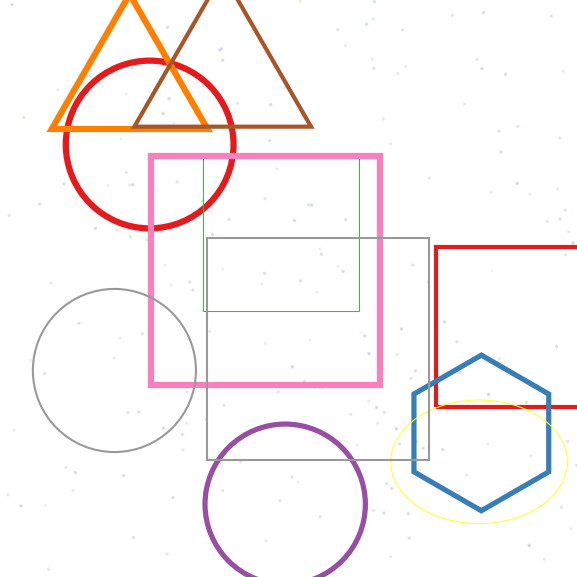[{"shape": "square", "thickness": 2, "radius": 0.7, "center": [0.893, 0.433]}, {"shape": "circle", "thickness": 3, "radius": 0.73, "center": [0.259, 0.749]}, {"shape": "hexagon", "thickness": 2.5, "radius": 0.67, "center": [0.833, 0.249]}, {"shape": "square", "thickness": 0.5, "radius": 0.67, "center": [0.486, 0.596]}, {"shape": "circle", "thickness": 2.5, "radius": 0.69, "center": [0.494, 0.126]}, {"shape": "triangle", "thickness": 3, "radius": 0.78, "center": [0.225, 0.854]}, {"shape": "oval", "thickness": 0.5, "radius": 0.76, "center": [0.83, 0.199]}, {"shape": "triangle", "thickness": 2, "radius": 0.88, "center": [0.386, 0.868]}, {"shape": "square", "thickness": 3, "radius": 0.99, "center": [0.46, 0.531]}, {"shape": "circle", "thickness": 1, "radius": 0.71, "center": [0.198, 0.358]}, {"shape": "square", "thickness": 1, "radius": 0.96, "center": [0.55, 0.395]}]